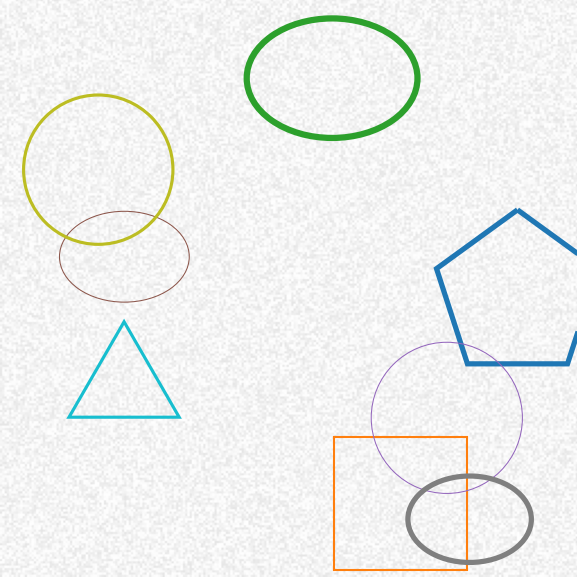[{"shape": "pentagon", "thickness": 2.5, "radius": 0.74, "center": [0.896, 0.488]}, {"shape": "square", "thickness": 1, "radius": 0.58, "center": [0.693, 0.127]}, {"shape": "oval", "thickness": 3, "radius": 0.74, "center": [0.575, 0.864]}, {"shape": "circle", "thickness": 0.5, "radius": 0.65, "center": [0.774, 0.276]}, {"shape": "oval", "thickness": 0.5, "radius": 0.56, "center": [0.215, 0.555]}, {"shape": "oval", "thickness": 2.5, "radius": 0.53, "center": [0.813, 0.1]}, {"shape": "circle", "thickness": 1.5, "radius": 0.65, "center": [0.17, 0.705]}, {"shape": "triangle", "thickness": 1.5, "radius": 0.55, "center": [0.215, 0.332]}]